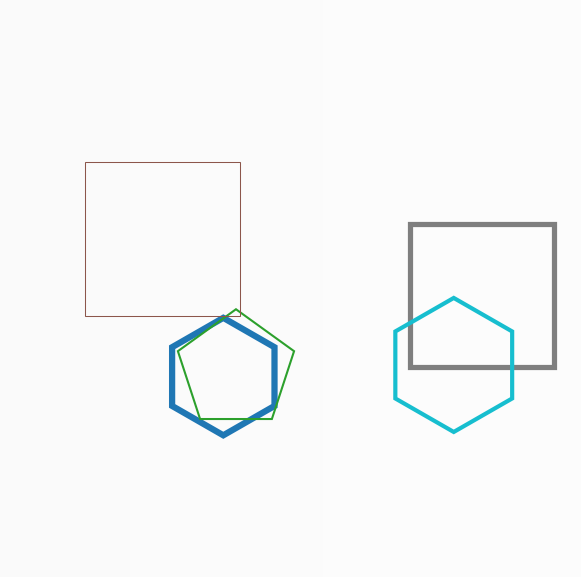[{"shape": "hexagon", "thickness": 3, "radius": 0.51, "center": [0.384, 0.347]}, {"shape": "pentagon", "thickness": 1, "radius": 0.53, "center": [0.406, 0.359]}, {"shape": "square", "thickness": 0.5, "radius": 0.67, "center": [0.279, 0.585]}, {"shape": "square", "thickness": 2.5, "radius": 0.62, "center": [0.829, 0.487]}, {"shape": "hexagon", "thickness": 2, "radius": 0.58, "center": [0.781, 0.367]}]